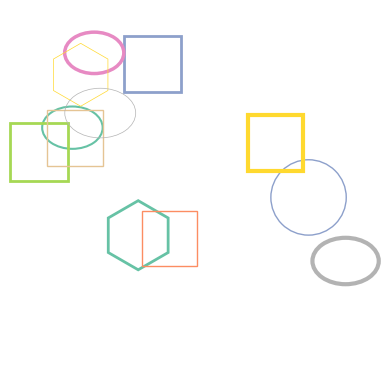[{"shape": "hexagon", "thickness": 2, "radius": 0.45, "center": [0.359, 0.389]}, {"shape": "oval", "thickness": 1.5, "radius": 0.39, "center": [0.188, 0.668]}, {"shape": "square", "thickness": 1, "radius": 0.36, "center": [0.441, 0.38]}, {"shape": "circle", "thickness": 1, "radius": 0.49, "center": [0.801, 0.487]}, {"shape": "square", "thickness": 2, "radius": 0.37, "center": [0.396, 0.833]}, {"shape": "oval", "thickness": 2.5, "radius": 0.38, "center": [0.245, 0.863]}, {"shape": "square", "thickness": 2, "radius": 0.37, "center": [0.101, 0.605]}, {"shape": "hexagon", "thickness": 0.5, "radius": 0.41, "center": [0.21, 0.806]}, {"shape": "square", "thickness": 3, "radius": 0.36, "center": [0.716, 0.629]}, {"shape": "square", "thickness": 1, "radius": 0.36, "center": [0.194, 0.642]}, {"shape": "oval", "thickness": 3, "radius": 0.43, "center": [0.898, 0.322]}, {"shape": "oval", "thickness": 0.5, "radius": 0.46, "center": [0.26, 0.706]}]